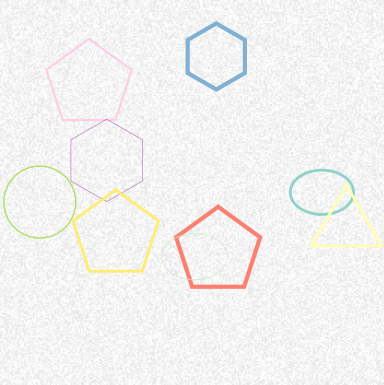[{"shape": "oval", "thickness": 2, "radius": 0.41, "center": [0.836, 0.5]}, {"shape": "triangle", "thickness": 2, "radius": 0.53, "center": [0.9, 0.414]}, {"shape": "pentagon", "thickness": 3, "radius": 0.57, "center": [0.567, 0.348]}, {"shape": "hexagon", "thickness": 3, "radius": 0.43, "center": [0.562, 0.853]}, {"shape": "circle", "thickness": 1, "radius": 0.47, "center": [0.103, 0.475]}, {"shape": "pentagon", "thickness": 1.5, "radius": 0.58, "center": [0.231, 0.782]}, {"shape": "hexagon", "thickness": 0.5, "radius": 0.54, "center": [0.277, 0.583]}, {"shape": "oval", "thickness": 0.5, "radius": 0.43, "center": [0.505, 0.333]}, {"shape": "pentagon", "thickness": 2, "radius": 0.58, "center": [0.301, 0.39]}]